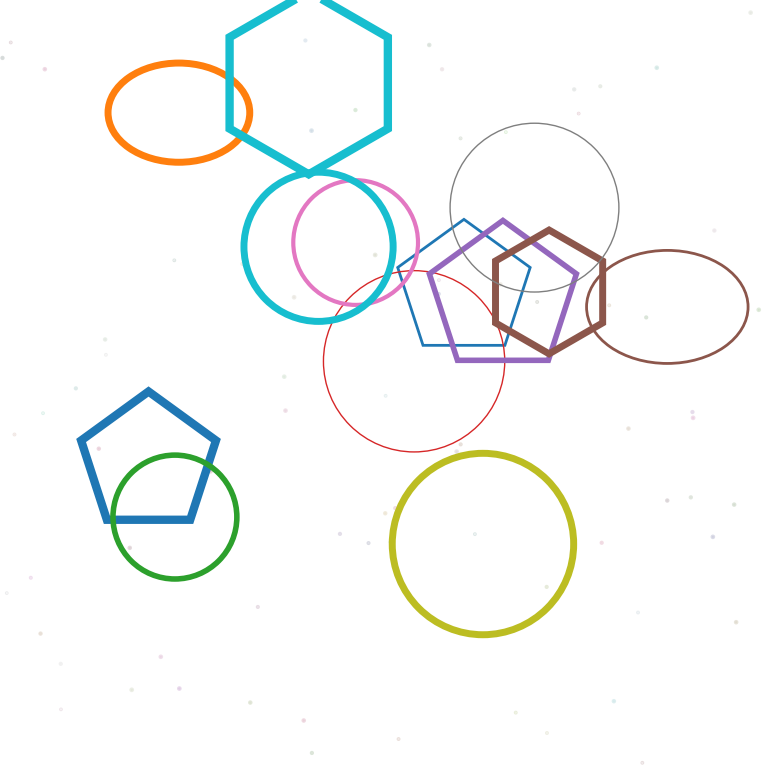[{"shape": "pentagon", "thickness": 3, "radius": 0.46, "center": [0.193, 0.399]}, {"shape": "pentagon", "thickness": 1, "radius": 0.45, "center": [0.603, 0.625]}, {"shape": "oval", "thickness": 2.5, "radius": 0.46, "center": [0.232, 0.854]}, {"shape": "circle", "thickness": 2, "radius": 0.4, "center": [0.227, 0.329]}, {"shape": "circle", "thickness": 0.5, "radius": 0.59, "center": [0.538, 0.531]}, {"shape": "pentagon", "thickness": 2, "radius": 0.5, "center": [0.653, 0.613]}, {"shape": "hexagon", "thickness": 2.5, "radius": 0.4, "center": [0.713, 0.621]}, {"shape": "oval", "thickness": 1, "radius": 0.52, "center": [0.867, 0.601]}, {"shape": "circle", "thickness": 1.5, "radius": 0.4, "center": [0.462, 0.685]}, {"shape": "circle", "thickness": 0.5, "radius": 0.55, "center": [0.694, 0.73]}, {"shape": "circle", "thickness": 2.5, "radius": 0.59, "center": [0.627, 0.293]}, {"shape": "hexagon", "thickness": 3, "radius": 0.59, "center": [0.401, 0.892]}, {"shape": "circle", "thickness": 2.5, "radius": 0.48, "center": [0.414, 0.679]}]